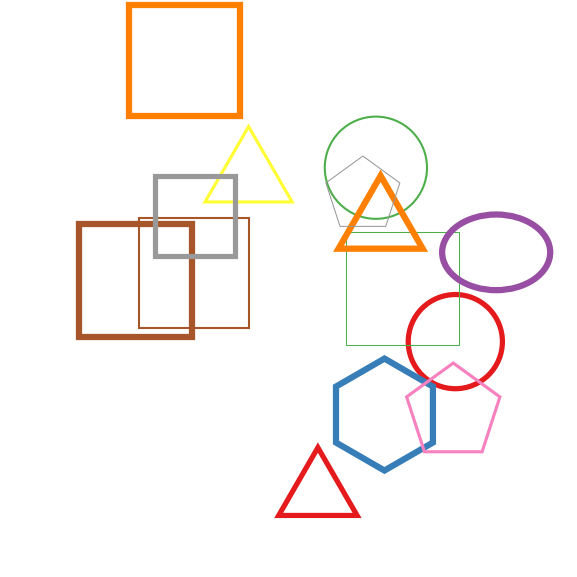[{"shape": "triangle", "thickness": 2.5, "radius": 0.39, "center": [0.55, 0.146]}, {"shape": "circle", "thickness": 2.5, "radius": 0.41, "center": [0.788, 0.408]}, {"shape": "hexagon", "thickness": 3, "radius": 0.48, "center": [0.666, 0.281]}, {"shape": "circle", "thickness": 1, "radius": 0.44, "center": [0.651, 0.709]}, {"shape": "square", "thickness": 0.5, "radius": 0.49, "center": [0.697, 0.5]}, {"shape": "oval", "thickness": 3, "radius": 0.47, "center": [0.859, 0.562]}, {"shape": "triangle", "thickness": 3, "radius": 0.42, "center": [0.659, 0.611]}, {"shape": "square", "thickness": 3, "radius": 0.48, "center": [0.32, 0.895]}, {"shape": "triangle", "thickness": 1.5, "radius": 0.44, "center": [0.43, 0.693]}, {"shape": "square", "thickness": 1, "radius": 0.48, "center": [0.335, 0.526]}, {"shape": "square", "thickness": 3, "radius": 0.49, "center": [0.234, 0.514]}, {"shape": "pentagon", "thickness": 1.5, "radius": 0.42, "center": [0.785, 0.286]}, {"shape": "pentagon", "thickness": 0.5, "radius": 0.34, "center": [0.628, 0.662]}, {"shape": "square", "thickness": 2.5, "radius": 0.35, "center": [0.337, 0.625]}]